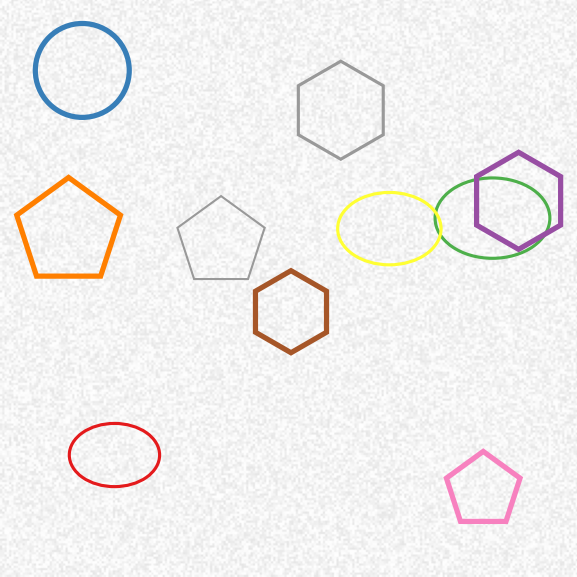[{"shape": "oval", "thickness": 1.5, "radius": 0.39, "center": [0.198, 0.211]}, {"shape": "circle", "thickness": 2.5, "radius": 0.41, "center": [0.142, 0.877]}, {"shape": "oval", "thickness": 1.5, "radius": 0.5, "center": [0.853, 0.621]}, {"shape": "hexagon", "thickness": 2.5, "radius": 0.42, "center": [0.898, 0.651]}, {"shape": "pentagon", "thickness": 2.5, "radius": 0.47, "center": [0.119, 0.597]}, {"shape": "oval", "thickness": 1.5, "radius": 0.45, "center": [0.674, 0.603]}, {"shape": "hexagon", "thickness": 2.5, "radius": 0.36, "center": [0.504, 0.459]}, {"shape": "pentagon", "thickness": 2.5, "radius": 0.34, "center": [0.837, 0.15]}, {"shape": "hexagon", "thickness": 1.5, "radius": 0.42, "center": [0.59, 0.808]}, {"shape": "pentagon", "thickness": 1, "radius": 0.4, "center": [0.383, 0.58]}]